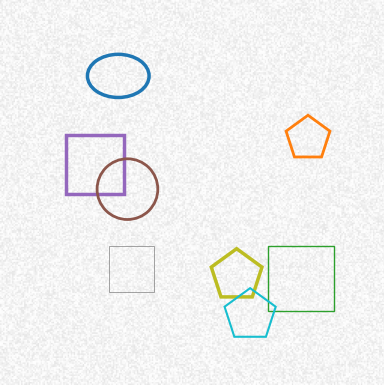[{"shape": "oval", "thickness": 2.5, "radius": 0.4, "center": [0.307, 0.803]}, {"shape": "pentagon", "thickness": 2, "radius": 0.3, "center": [0.8, 0.641]}, {"shape": "square", "thickness": 1, "radius": 0.43, "center": [0.782, 0.276]}, {"shape": "square", "thickness": 2.5, "radius": 0.38, "center": [0.246, 0.572]}, {"shape": "circle", "thickness": 2, "radius": 0.39, "center": [0.331, 0.509]}, {"shape": "square", "thickness": 0.5, "radius": 0.3, "center": [0.341, 0.301]}, {"shape": "pentagon", "thickness": 2.5, "radius": 0.35, "center": [0.615, 0.285]}, {"shape": "pentagon", "thickness": 1.5, "radius": 0.35, "center": [0.65, 0.182]}]